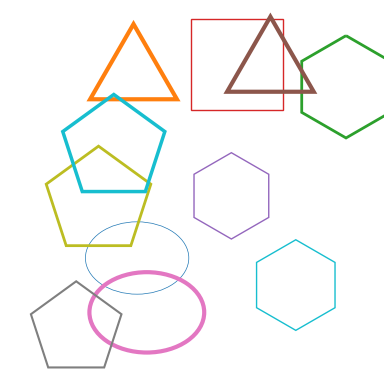[{"shape": "oval", "thickness": 0.5, "radius": 0.67, "center": [0.356, 0.33]}, {"shape": "triangle", "thickness": 3, "radius": 0.65, "center": [0.347, 0.807]}, {"shape": "hexagon", "thickness": 2, "radius": 0.66, "center": [0.899, 0.775]}, {"shape": "square", "thickness": 1, "radius": 0.6, "center": [0.616, 0.833]}, {"shape": "hexagon", "thickness": 1, "radius": 0.56, "center": [0.601, 0.491]}, {"shape": "triangle", "thickness": 3, "radius": 0.65, "center": [0.702, 0.827]}, {"shape": "oval", "thickness": 3, "radius": 0.75, "center": [0.381, 0.189]}, {"shape": "pentagon", "thickness": 1.5, "radius": 0.62, "center": [0.198, 0.146]}, {"shape": "pentagon", "thickness": 2, "radius": 0.71, "center": [0.256, 0.477]}, {"shape": "hexagon", "thickness": 1, "radius": 0.59, "center": [0.768, 0.26]}, {"shape": "pentagon", "thickness": 2.5, "radius": 0.7, "center": [0.296, 0.615]}]